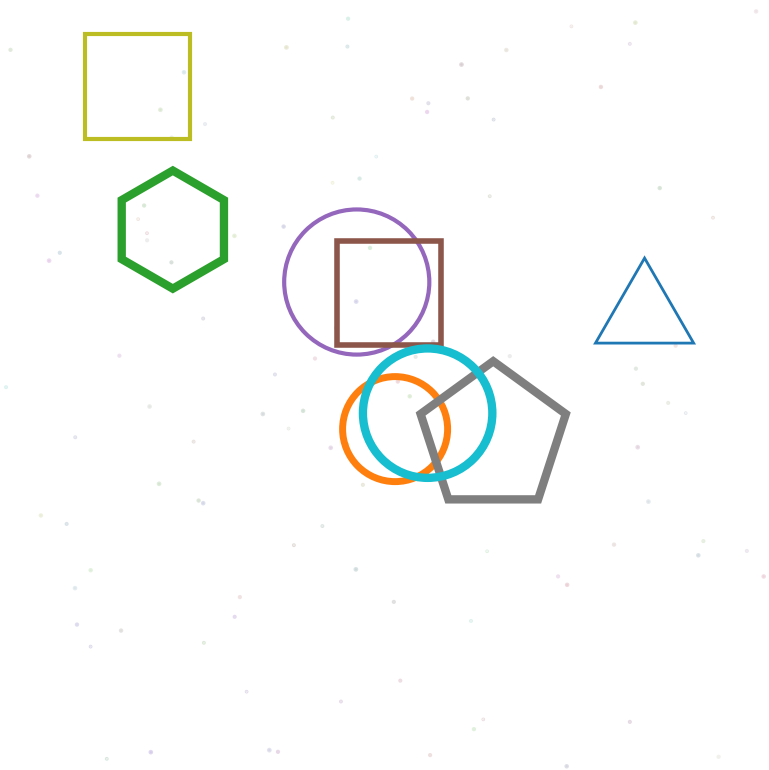[{"shape": "triangle", "thickness": 1, "radius": 0.37, "center": [0.837, 0.591]}, {"shape": "circle", "thickness": 2.5, "radius": 0.34, "center": [0.513, 0.443]}, {"shape": "hexagon", "thickness": 3, "radius": 0.38, "center": [0.224, 0.702]}, {"shape": "circle", "thickness": 1.5, "radius": 0.47, "center": [0.463, 0.634]}, {"shape": "square", "thickness": 2, "radius": 0.34, "center": [0.505, 0.62]}, {"shape": "pentagon", "thickness": 3, "radius": 0.5, "center": [0.641, 0.432]}, {"shape": "square", "thickness": 1.5, "radius": 0.34, "center": [0.178, 0.888]}, {"shape": "circle", "thickness": 3, "radius": 0.42, "center": [0.555, 0.463]}]